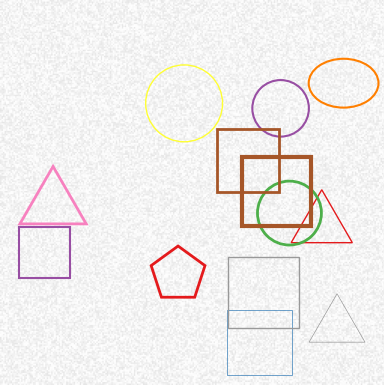[{"shape": "pentagon", "thickness": 2, "radius": 0.37, "center": [0.463, 0.287]}, {"shape": "triangle", "thickness": 1, "radius": 0.46, "center": [0.836, 0.416]}, {"shape": "square", "thickness": 0.5, "radius": 0.42, "center": [0.675, 0.11]}, {"shape": "circle", "thickness": 2, "radius": 0.42, "center": [0.752, 0.447]}, {"shape": "square", "thickness": 1.5, "radius": 0.33, "center": [0.116, 0.344]}, {"shape": "circle", "thickness": 1.5, "radius": 0.37, "center": [0.729, 0.719]}, {"shape": "oval", "thickness": 1.5, "radius": 0.45, "center": [0.892, 0.784]}, {"shape": "circle", "thickness": 1, "radius": 0.5, "center": [0.478, 0.732]}, {"shape": "square", "thickness": 2, "radius": 0.41, "center": [0.644, 0.583]}, {"shape": "square", "thickness": 3, "radius": 0.45, "center": [0.718, 0.503]}, {"shape": "triangle", "thickness": 2, "radius": 0.5, "center": [0.138, 0.468]}, {"shape": "square", "thickness": 1, "radius": 0.46, "center": [0.685, 0.241]}, {"shape": "triangle", "thickness": 0.5, "radius": 0.42, "center": [0.875, 0.153]}]